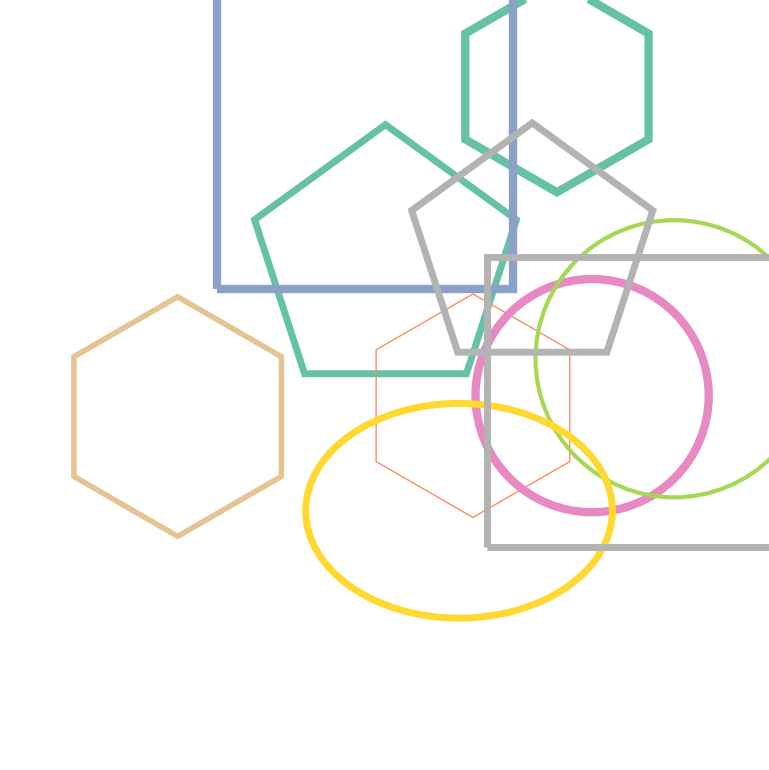[{"shape": "hexagon", "thickness": 3, "radius": 0.69, "center": [0.723, 0.888]}, {"shape": "pentagon", "thickness": 2.5, "radius": 0.89, "center": [0.501, 0.659]}, {"shape": "hexagon", "thickness": 0.5, "radius": 0.73, "center": [0.614, 0.473]}, {"shape": "square", "thickness": 3, "radius": 0.96, "center": [0.474, 0.817]}, {"shape": "circle", "thickness": 3, "radius": 0.76, "center": [0.769, 0.486]}, {"shape": "circle", "thickness": 1.5, "radius": 0.9, "center": [0.875, 0.534]}, {"shape": "oval", "thickness": 2.5, "radius": 1.0, "center": [0.596, 0.337]}, {"shape": "hexagon", "thickness": 2, "radius": 0.78, "center": [0.231, 0.459]}, {"shape": "square", "thickness": 2.5, "radius": 0.94, "center": [0.821, 0.478]}, {"shape": "pentagon", "thickness": 2.5, "radius": 0.82, "center": [0.691, 0.676]}]